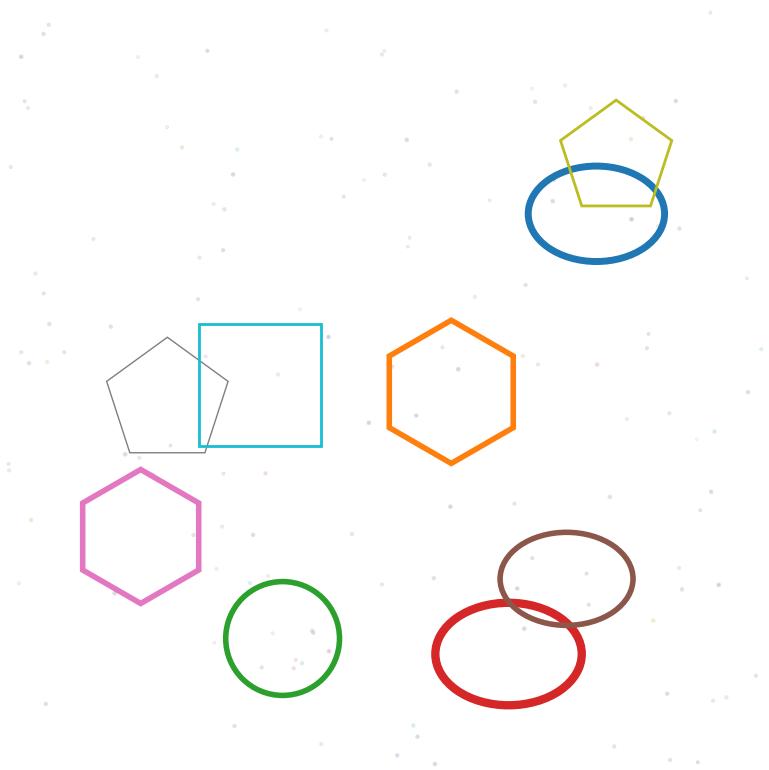[{"shape": "oval", "thickness": 2.5, "radius": 0.44, "center": [0.775, 0.722]}, {"shape": "hexagon", "thickness": 2, "radius": 0.46, "center": [0.586, 0.491]}, {"shape": "circle", "thickness": 2, "radius": 0.37, "center": [0.367, 0.171]}, {"shape": "oval", "thickness": 3, "radius": 0.48, "center": [0.66, 0.151]}, {"shape": "oval", "thickness": 2, "radius": 0.43, "center": [0.736, 0.248]}, {"shape": "hexagon", "thickness": 2, "radius": 0.44, "center": [0.183, 0.303]}, {"shape": "pentagon", "thickness": 0.5, "radius": 0.41, "center": [0.217, 0.479]}, {"shape": "pentagon", "thickness": 1, "radius": 0.38, "center": [0.8, 0.794]}, {"shape": "square", "thickness": 1, "radius": 0.4, "center": [0.338, 0.5]}]